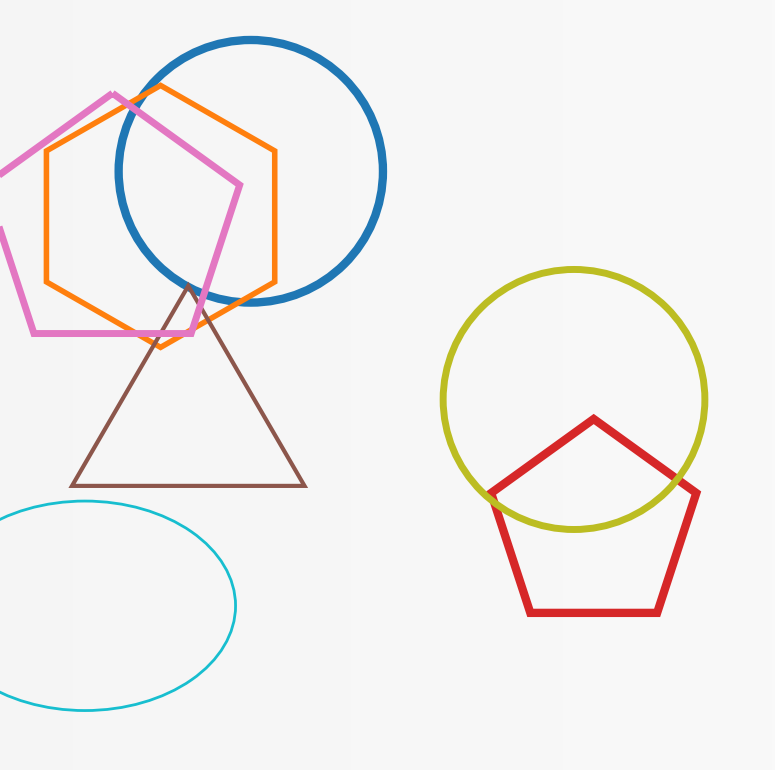[{"shape": "circle", "thickness": 3, "radius": 0.85, "center": [0.324, 0.778]}, {"shape": "hexagon", "thickness": 2, "radius": 0.85, "center": [0.207, 0.719]}, {"shape": "pentagon", "thickness": 3, "radius": 0.7, "center": [0.766, 0.317]}, {"shape": "triangle", "thickness": 1.5, "radius": 0.87, "center": [0.243, 0.456]}, {"shape": "pentagon", "thickness": 2.5, "radius": 0.86, "center": [0.145, 0.706]}, {"shape": "circle", "thickness": 2.5, "radius": 0.84, "center": [0.741, 0.481]}, {"shape": "oval", "thickness": 1, "radius": 0.97, "center": [0.11, 0.213]}]